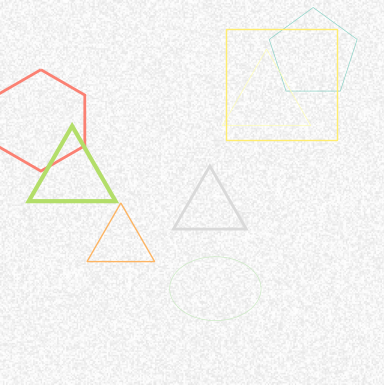[{"shape": "pentagon", "thickness": 0.5, "radius": 0.6, "center": [0.813, 0.861]}, {"shape": "triangle", "thickness": 0.5, "radius": 0.66, "center": [0.692, 0.74]}, {"shape": "hexagon", "thickness": 2, "radius": 0.66, "center": [0.106, 0.687]}, {"shape": "triangle", "thickness": 1, "radius": 0.51, "center": [0.314, 0.371]}, {"shape": "triangle", "thickness": 3, "radius": 0.65, "center": [0.187, 0.543]}, {"shape": "triangle", "thickness": 2, "radius": 0.55, "center": [0.545, 0.46]}, {"shape": "oval", "thickness": 0.5, "radius": 0.59, "center": [0.559, 0.25]}, {"shape": "square", "thickness": 1, "radius": 0.72, "center": [0.732, 0.781]}]